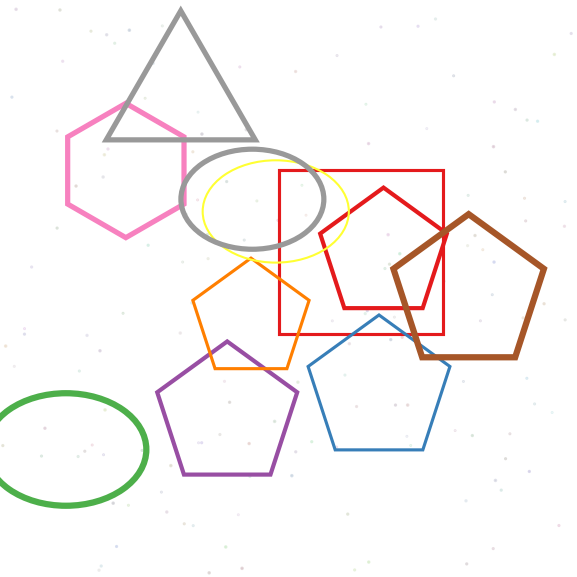[{"shape": "pentagon", "thickness": 2, "radius": 0.58, "center": [0.664, 0.559]}, {"shape": "square", "thickness": 1.5, "radius": 0.71, "center": [0.625, 0.563]}, {"shape": "pentagon", "thickness": 1.5, "radius": 0.65, "center": [0.656, 0.325]}, {"shape": "oval", "thickness": 3, "radius": 0.7, "center": [0.114, 0.221]}, {"shape": "pentagon", "thickness": 2, "radius": 0.64, "center": [0.393, 0.28]}, {"shape": "pentagon", "thickness": 1.5, "radius": 0.53, "center": [0.435, 0.446]}, {"shape": "oval", "thickness": 1, "radius": 0.63, "center": [0.477, 0.633]}, {"shape": "pentagon", "thickness": 3, "radius": 0.68, "center": [0.812, 0.491]}, {"shape": "hexagon", "thickness": 2.5, "radius": 0.58, "center": [0.218, 0.704]}, {"shape": "triangle", "thickness": 2.5, "radius": 0.75, "center": [0.313, 0.831]}, {"shape": "oval", "thickness": 2.5, "radius": 0.62, "center": [0.437, 0.654]}]